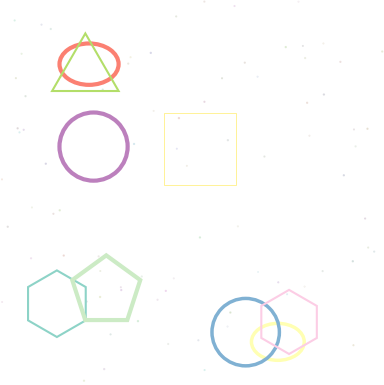[{"shape": "hexagon", "thickness": 1.5, "radius": 0.43, "center": [0.148, 0.211]}, {"shape": "oval", "thickness": 2.5, "radius": 0.34, "center": [0.722, 0.112]}, {"shape": "oval", "thickness": 3, "radius": 0.38, "center": [0.231, 0.833]}, {"shape": "circle", "thickness": 2.5, "radius": 0.44, "center": [0.638, 0.137]}, {"shape": "triangle", "thickness": 1.5, "radius": 0.5, "center": [0.222, 0.813]}, {"shape": "hexagon", "thickness": 1.5, "radius": 0.42, "center": [0.751, 0.164]}, {"shape": "circle", "thickness": 3, "radius": 0.44, "center": [0.243, 0.619]}, {"shape": "pentagon", "thickness": 3, "radius": 0.46, "center": [0.276, 0.244]}, {"shape": "square", "thickness": 0.5, "radius": 0.47, "center": [0.52, 0.614]}]